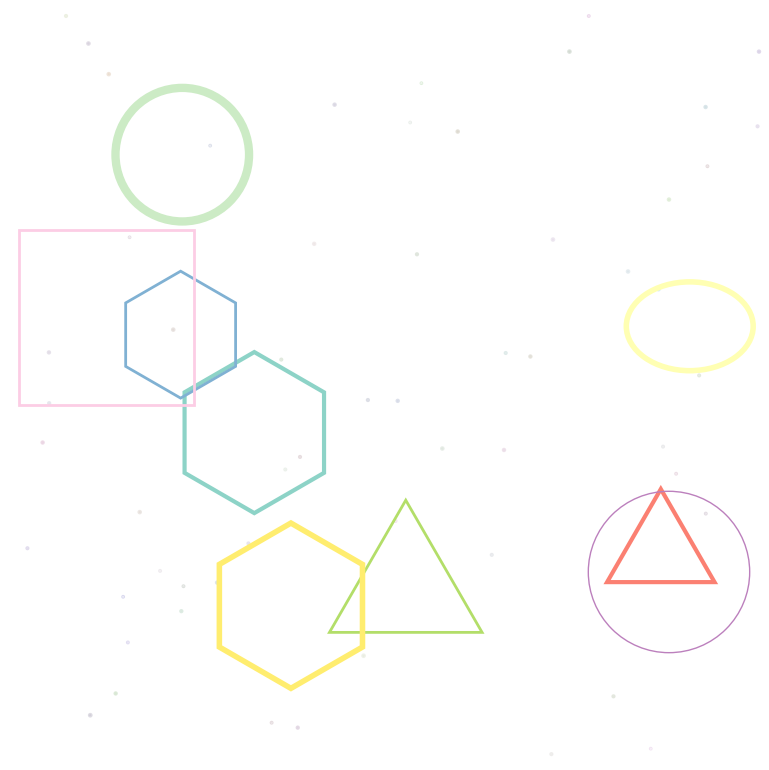[{"shape": "hexagon", "thickness": 1.5, "radius": 0.52, "center": [0.33, 0.438]}, {"shape": "oval", "thickness": 2, "radius": 0.41, "center": [0.896, 0.576]}, {"shape": "triangle", "thickness": 1.5, "radius": 0.4, "center": [0.858, 0.284]}, {"shape": "hexagon", "thickness": 1, "radius": 0.41, "center": [0.235, 0.565]}, {"shape": "triangle", "thickness": 1, "radius": 0.57, "center": [0.527, 0.236]}, {"shape": "square", "thickness": 1, "radius": 0.57, "center": [0.139, 0.587]}, {"shape": "circle", "thickness": 0.5, "radius": 0.52, "center": [0.869, 0.257]}, {"shape": "circle", "thickness": 3, "radius": 0.43, "center": [0.237, 0.799]}, {"shape": "hexagon", "thickness": 2, "radius": 0.54, "center": [0.378, 0.213]}]